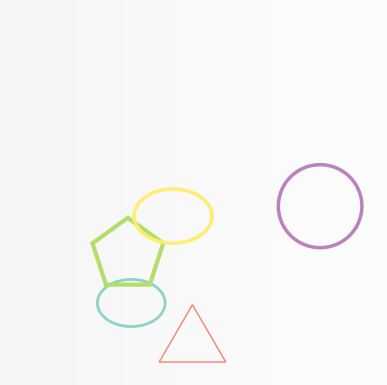[{"shape": "oval", "thickness": 2, "radius": 0.44, "center": [0.339, 0.213]}, {"shape": "triangle", "thickness": 1, "radius": 0.5, "center": [0.497, 0.109]}, {"shape": "pentagon", "thickness": 3, "radius": 0.48, "center": [0.33, 0.338]}, {"shape": "circle", "thickness": 2.5, "radius": 0.54, "center": [0.826, 0.464]}, {"shape": "oval", "thickness": 2.5, "radius": 0.5, "center": [0.446, 0.439]}]